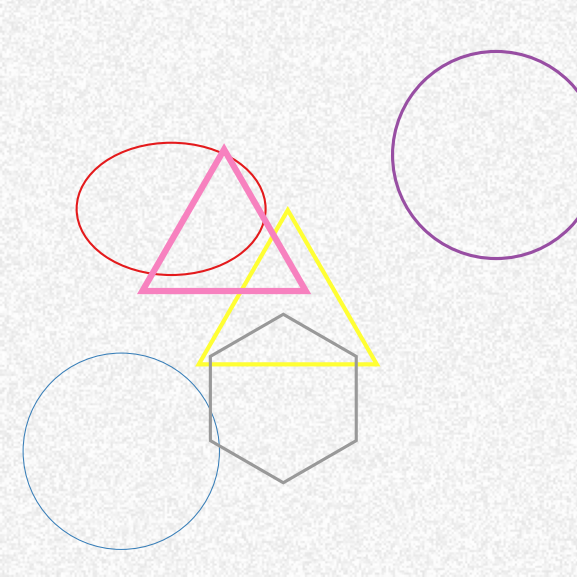[{"shape": "oval", "thickness": 1, "radius": 0.82, "center": [0.296, 0.637]}, {"shape": "circle", "thickness": 0.5, "radius": 0.85, "center": [0.21, 0.218]}, {"shape": "circle", "thickness": 1.5, "radius": 0.9, "center": [0.859, 0.731]}, {"shape": "triangle", "thickness": 2, "radius": 0.89, "center": [0.498, 0.457]}, {"shape": "triangle", "thickness": 3, "radius": 0.82, "center": [0.388, 0.577]}, {"shape": "hexagon", "thickness": 1.5, "radius": 0.73, "center": [0.491, 0.309]}]